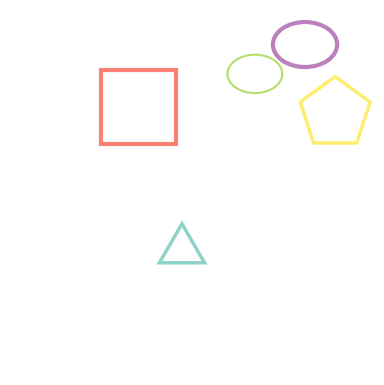[{"shape": "triangle", "thickness": 2.5, "radius": 0.34, "center": [0.473, 0.351]}, {"shape": "square", "thickness": 3, "radius": 0.48, "center": [0.36, 0.722]}, {"shape": "oval", "thickness": 1.5, "radius": 0.36, "center": [0.662, 0.808]}, {"shape": "oval", "thickness": 3, "radius": 0.42, "center": [0.792, 0.884]}, {"shape": "pentagon", "thickness": 2.5, "radius": 0.48, "center": [0.871, 0.706]}]